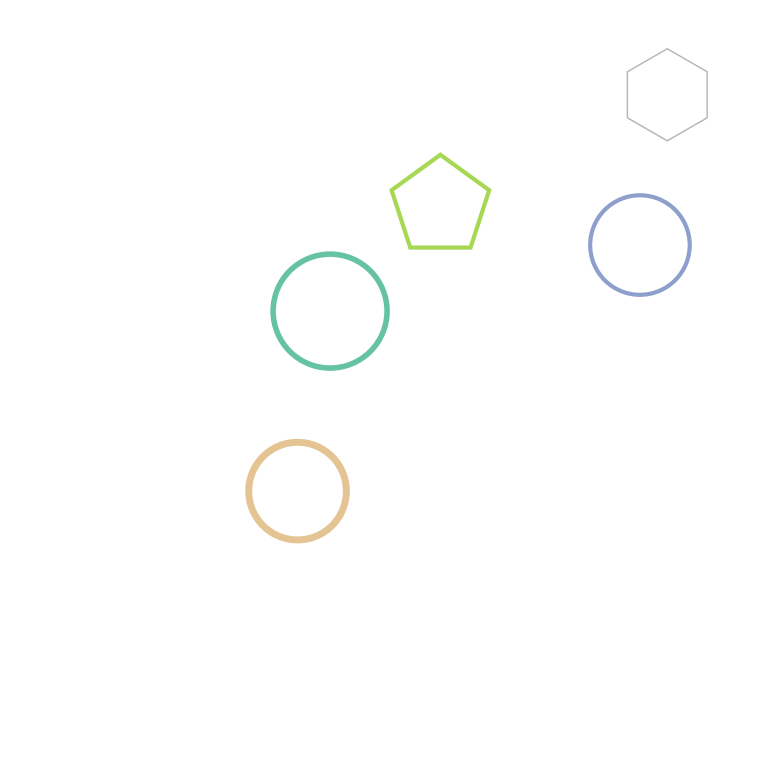[{"shape": "circle", "thickness": 2, "radius": 0.37, "center": [0.429, 0.596]}, {"shape": "circle", "thickness": 1.5, "radius": 0.32, "center": [0.831, 0.682]}, {"shape": "pentagon", "thickness": 1.5, "radius": 0.33, "center": [0.572, 0.732]}, {"shape": "circle", "thickness": 2.5, "radius": 0.32, "center": [0.386, 0.362]}, {"shape": "hexagon", "thickness": 0.5, "radius": 0.3, "center": [0.867, 0.877]}]